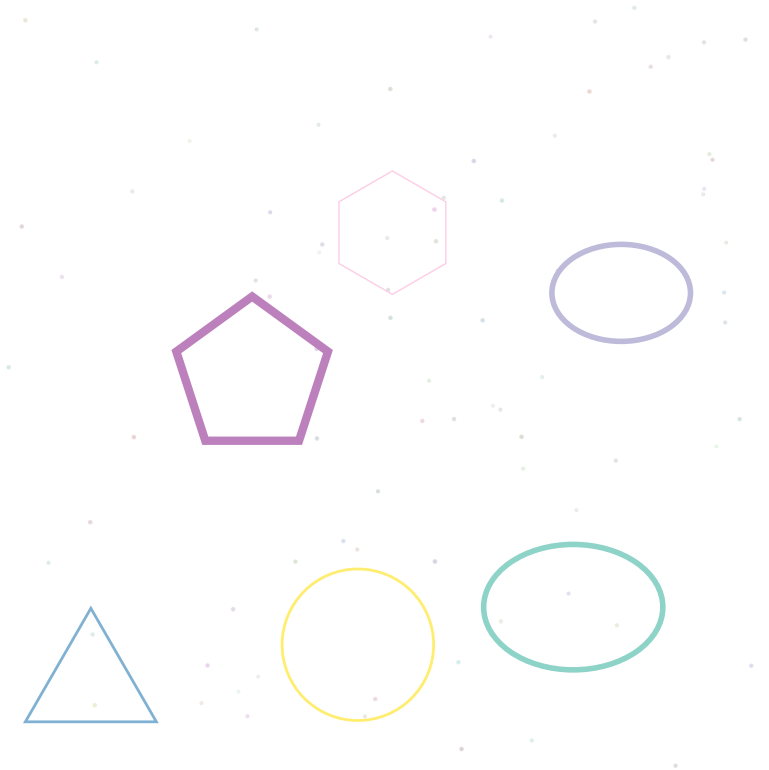[{"shape": "oval", "thickness": 2, "radius": 0.58, "center": [0.744, 0.211]}, {"shape": "oval", "thickness": 2, "radius": 0.45, "center": [0.807, 0.62]}, {"shape": "triangle", "thickness": 1, "radius": 0.49, "center": [0.118, 0.112]}, {"shape": "hexagon", "thickness": 0.5, "radius": 0.4, "center": [0.51, 0.698]}, {"shape": "pentagon", "thickness": 3, "radius": 0.52, "center": [0.327, 0.511]}, {"shape": "circle", "thickness": 1, "radius": 0.49, "center": [0.465, 0.163]}]